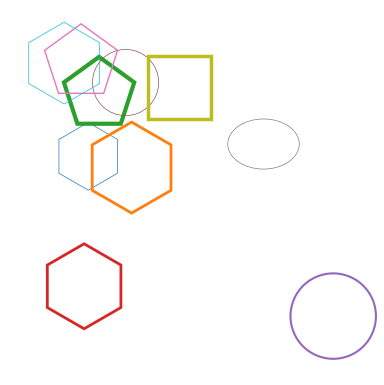[{"shape": "hexagon", "thickness": 0.5, "radius": 0.44, "center": [0.229, 0.594]}, {"shape": "hexagon", "thickness": 2, "radius": 0.59, "center": [0.342, 0.565]}, {"shape": "pentagon", "thickness": 3, "radius": 0.48, "center": [0.257, 0.756]}, {"shape": "hexagon", "thickness": 2, "radius": 0.55, "center": [0.218, 0.256]}, {"shape": "circle", "thickness": 1.5, "radius": 0.55, "center": [0.865, 0.179]}, {"shape": "circle", "thickness": 0.5, "radius": 0.43, "center": [0.326, 0.786]}, {"shape": "pentagon", "thickness": 1, "radius": 0.5, "center": [0.211, 0.838]}, {"shape": "oval", "thickness": 0.5, "radius": 0.46, "center": [0.684, 0.626]}, {"shape": "square", "thickness": 2.5, "radius": 0.41, "center": [0.466, 0.772]}, {"shape": "hexagon", "thickness": 0.5, "radius": 0.53, "center": [0.167, 0.836]}]